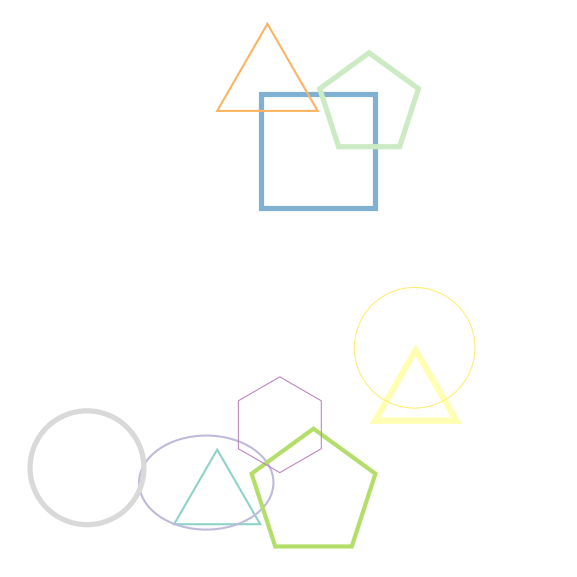[{"shape": "triangle", "thickness": 1, "radius": 0.43, "center": [0.376, 0.134]}, {"shape": "triangle", "thickness": 3, "radius": 0.41, "center": [0.72, 0.311]}, {"shape": "oval", "thickness": 1, "radius": 0.58, "center": [0.357, 0.164]}, {"shape": "square", "thickness": 2.5, "radius": 0.49, "center": [0.551, 0.738]}, {"shape": "triangle", "thickness": 1, "radius": 0.5, "center": [0.463, 0.857]}, {"shape": "pentagon", "thickness": 2, "radius": 0.56, "center": [0.543, 0.144]}, {"shape": "circle", "thickness": 2.5, "radius": 0.49, "center": [0.151, 0.189]}, {"shape": "hexagon", "thickness": 0.5, "radius": 0.41, "center": [0.485, 0.264]}, {"shape": "pentagon", "thickness": 2.5, "radius": 0.45, "center": [0.639, 0.818]}, {"shape": "circle", "thickness": 0.5, "radius": 0.52, "center": [0.718, 0.397]}]